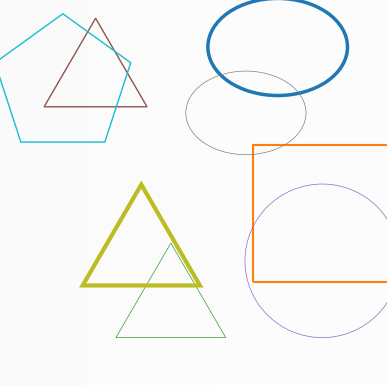[{"shape": "oval", "thickness": 2.5, "radius": 0.9, "center": [0.717, 0.878]}, {"shape": "square", "thickness": 1.5, "radius": 0.89, "center": [0.832, 0.446]}, {"shape": "triangle", "thickness": 0.5, "radius": 0.82, "center": [0.441, 0.205]}, {"shape": "circle", "thickness": 0.5, "radius": 1.0, "center": [0.832, 0.323]}, {"shape": "triangle", "thickness": 1, "radius": 0.77, "center": [0.247, 0.799]}, {"shape": "oval", "thickness": 0.5, "radius": 0.78, "center": [0.635, 0.707]}, {"shape": "triangle", "thickness": 3, "radius": 0.87, "center": [0.365, 0.346]}, {"shape": "pentagon", "thickness": 1, "radius": 0.92, "center": [0.162, 0.78]}]